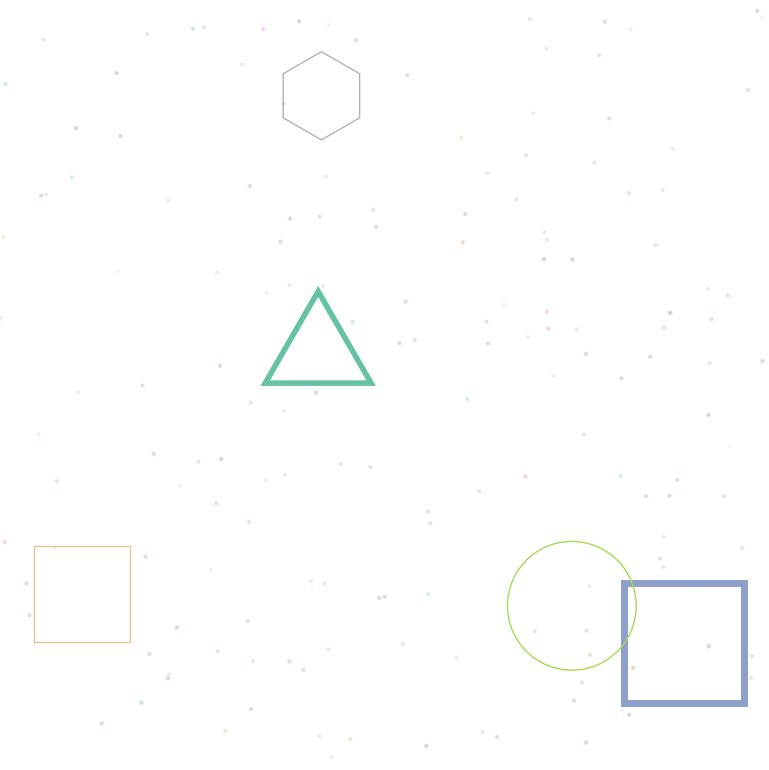[{"shape": "triangle", "thickness": 2, "radius": 0.4, "center": [0.413, 0.542]}, {"shape": "square", "thickness": 2.5, "radius": 0.39, "center": [0.889, 0.165]}, {"shape": "circle", "thickness": 0.5, "radius": 0.42, "center": [0.743, 0.213]}, {"shape": "square", "thickness": 0.5, "radius": 0.31, "center": [0.106, 0.228]}, {"shape": "hexagon", "thickness": 0.5, "radius": 0.29, "center": [0.417, 0.876]}]